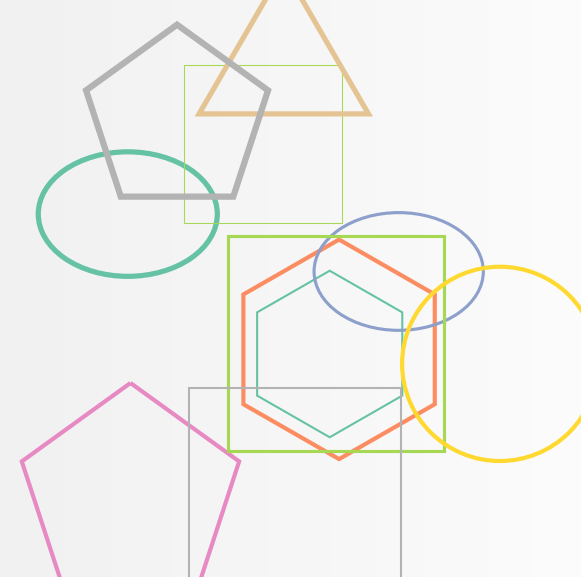[{"shape": "hexagon", "thickness": 1, "radius": 0.72, "center": [0.567, 0.386]}, {"shape": "oval", "thickness": 2.5, "radius": 0.77, "center": [0.22, 0.628]}, {"shape": "hexagon", "thickness": 2, "radius": 0.95, "center": [0.583, 0.394]}, {"shape": "oval", "thickness": 1.5, "radius": 0.73, "center": [0.686, 0.529]}, {"shape": "pentagon", "thickness": 2, "radius": 0.98, "center": [0.224, 0.139]}, {"shape": "square", "thickness": 1.5, "radius": 0.93, "center": [0.578, 0.404]}, {"shape": "square", "thickness": 0.5, "radius": 0.68, "center": [0.452, 0.75]}, {"shape": "circle", "thickness": 2, "radius": 0.84, "center": [0.86, 0.369]}, {"shape": "triangle", "thickness": 2.5, "radius": 0.84, "center": [0.488, 0.886]}, {"shape": "square", "thickness": 1, "radius": 0.91, "center": [0.508, 0.145]}, {"shape": "pentagon", "thickness": 3, "radius": 0.82, "center": [0.305, 0.792]}]